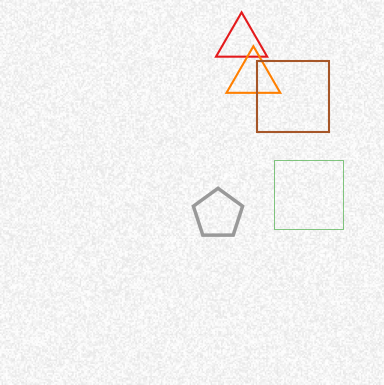[{"shape": "triangle", "thickness": 1.5, "radius": 0.38, "center": [0.628, 0.891]}, {"shape": "square", "thickness": 0.5, "radius": 0.45, "center": [0.802, 0.495]}, {"shape": "triangle", "thickness": 1.5, "radius": 0.4, "center": [0.658, 0.799]}, {"shape": "square", "thickness": 1.5, "radius": 0.46, "center": [0.761, 0.75]}, {"shape": "pentagon", "thickness": 2.5, "radius": 0.34, "center": [0.566, 0.444]}]